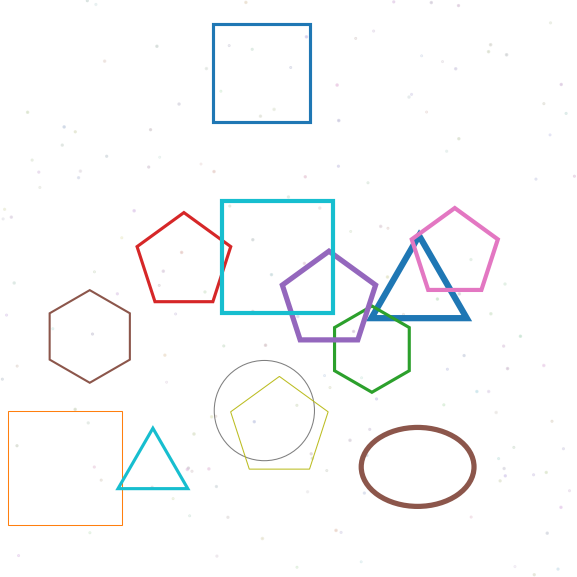[{"shape": "triangle", "thickness": 3, "radius": 0.48, "center": [0.726, 0.496]}, {"shape": "square", "thickness": 1.5, "radius": 0.42, "center": [0.453, 0.873]}, {"shape": "square", "thickness": 0.5, "radius": 0.49, "center": [0.113, 0.189]}, {"shape": "hexagon", "thickness": 1.5, "radius": 0.37, "center": [0.644, 0.395]}, {"shape": "pentagon", "thickness": 1.5, "radius": 0.43, "center": [0.318, 0.546]}, {"shape": "pentagon", "thickness": 2.5, "radius": 0.42, "center": [0.57, 0.479]}, {"shape": "hexagon", "thickness": 1, "radius": 0.4, "center": [0.155, 0.417]}, {"shape": "oval", "thickness": 2.5, "radius": 0.49, "center": [0.723, 0.191]}, {"shape": "pentagon", "thickness": 2, "radius": 0.39, "center": [0.788, 0.56]}, {"shape": "circle", "thickness": 0.5, "radius": 0.43, "center": [0.458, 0.288]}, {"shape": "pentagon", "thickness": 0.5, "radius": 0.44, "center": [0.484, 0.259]}, {"shape": "square", "thickness": 2, "radius": 0.48, "center": [0.481, 0.554]}, {"shape": "triangle", "thickness": 1.5, "radius": 0.35, "center": [0.265, 0.188]}]